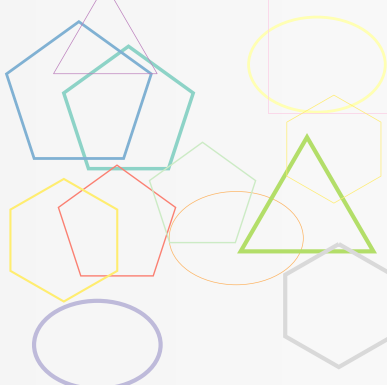[{"shape": "pentagon", "thickness": 2.5, "radius": 0.88, "center": [0.332, 0.704]}, {"shape": "oval", "thickness": 2, "radius": 0.88, "center": [0.818, 0.832]}, {"shape": "oval", "thickness": 3, "radius": 0.82, "center": [0.251, 0.104]}, {"shape": "pentagon", "thickness": 1, "radius": 0.79, "center": [0.302, 0.412]}, {"shape": "pentagon", "thickness": 2, "radius": 0.98, "center": [0.204, 0.747]}, {"shape": "oval", "thickness": 0.5, "radius": 0.87, "center": [0.61, 0.381]}, {"shape": "triangle", "thickness": 3, "radius": 0.99, "center": [0.792, 0.446]}, {"shape": "square", "thickness": 0.5, "radius": 0.84, "center": [0.859, 0.874]}, {"shape": "hexagon", "thickness": 3, "radius": 0.8, "center": [0.874, 0.206]}, {"shape": "triangle", "thickness": 0.5, "radius": 0.77, "center": [0.272, 0.886]}, {"shape": "pentagon", "thickness": 1, "radius": 0.72, "center": [0.523, 0.486]}, {"shape": "hexagon", "thickness": 0.5, "radius": 0.7, "center": [0.862, 0.613]}, {"shape": "hexagon", "thickness": 1.5, "radius": 0.8, "center": [0.165, 0.376]}]